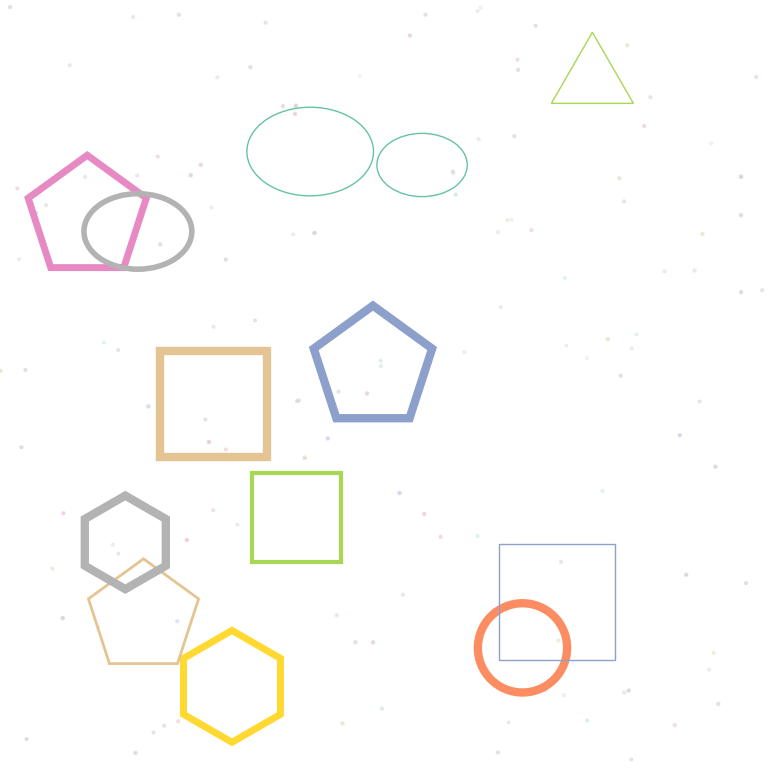[{"shape": "oval", "thickness": 0.5, "radius": 0.29, "center": [0.548, 0.786]}, {"shape": "oval", "thickness": 0.5, "radius": 0.41, "center": [0.403, 0.803]}, {"shape": "circle", "thickness": 3, "radius": 0.29, "center": [0.679, 0.159]}, {"shape": "pentagon", "thickness": 3, "radius": 0.4, "center": [0.484, 0.522]}, {"shape": "square", "thickness": 0.5, "radius": 0.38, "center": [0.723, 0.218]}, {"shape": "pentagon", "thickness": 2.5, "radius": 0.4, "center": [0.113, 0.718]}, {"shape": "triangle", "thickness": 0.5, "radius": 0.31, "center": [0.769, 0.896]}, {"shape": "square", "thickness": 1.5, "radius": 0.29, "center": [0.385, 0.328]}, {"shape": "hexagon", "thickness": 2.5, "radius": 0.36, "center": [0.301, 0.109]}, {"shape": "pentagon", "thickness": 1, "radius": 0.38, "center": [0.186, 0.199]}, {"shape": "square", "thickness": 3, "radius": 0.35, "center": [0.277, 0.475]}, {"shape": "hexagon", "thickness": 3, "radius": 0.3, "center": [0.163, 0.296]}, {"shape": "oval", "thickness": 2, "radius": 0.35, "center": [0.179, 0.699]}]